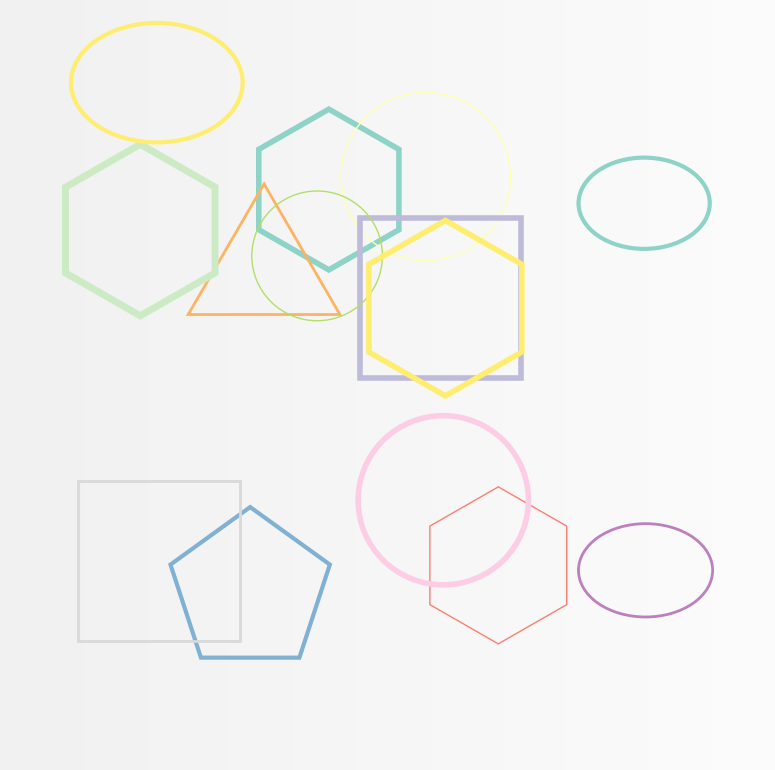[{"shape": "oval", "thickness": 1.5, "radius": 0.42, "center": [0.831, 0.736]}, {"shape": "hexagon", "thickness": 2, "radius": 0.52, "center": [0.424, 0.754]}, {"shape": "circle", "thickness": 0.5, "radius": 0.55, "center": [0.549, 0.771]}, {"shape": "square", "thickness": 2, "radius": 0.52, "center": [0.569, 0.613]}, {"shape": "hexagon", "thickness": 0.5, "radius": 0.51, "center": [0.643, 0.266]}, {"shape": "pentagon", "thickness": 1.5, "radius": 0.54, "center": [0.323, 0.233]}, {"shape": "triangle", "thickness": 1, "radius": 0.57, "center": [0.341, 0.648]}, {"shape": "circle", "thickness": 0.5, "radius": 0.42, "center": [0.409, 0.668]}, {"shape": "circle", "thickness": 2, "radius": 0.55, "center": [0.572, 0.35]}, {"shape": "square", "thickness": 1, "radius": 0.52, "center": [0.206, 0.271]}, {"shape": "oval", "thickness": 1, "radius": 0.43, "center": [0.833, 0.259]}, {"shape": "hexagon", "thickness": 2.5, "radius": 0.56, "center": [0.181, 0.701]}, {"shape": "oval", "thickness": 1.5, "radius": 0.55, "center": [0.202, 0.893]}, {"shape": "hexagon", "thickness": 2, "radius": 0.57, "center": [0.575, 0.6]}]